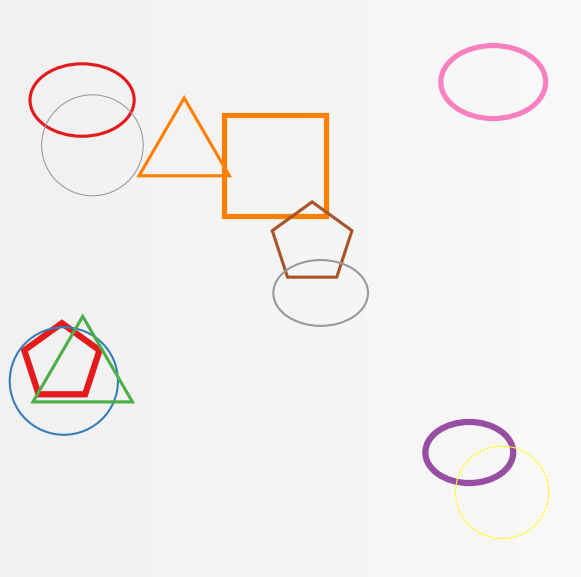[{"shape": "oval", "thickness": 1.5, "radius": 0.45, "center": [0.141, 0.826]}, {"shape": "pentagon", "thickness": 3, "radius": 0.34, "center": [0.107, 0.371]}, {"shape": "circle", "thickness": 1, "radius": 0.47, "center": [0.11, 0.339]}, {"shape": "triangle", "thickness": 1.5, "radius": 0.49, "center": [0.142, 0.353]}, {"shape": "oval", "thickness": 3, "radius": 0.38, "center": [0.807, 0.216]}, {"shape": "triangle", "thickness": 1.5, "radius": 0.45, "center": [0.317, 0.74]}, {"shape": "square", "thickness": 2.5, "radius": 0.44, "center": [0.474, 0.712]}, {"shape": "circle", "thickness": 0.5, "radius": 0.4, "center": [0.864, 0.147]}, {"shape": "pentagon", "thickness": 1.5, "radius": 0.36, "center": [0.537, 0.577]}, {"shape": "oval", "thickness": 2.5, "radius": 0.45, "center": [0.849, 0.857]}, {"shape": "circle", "thickness": 0.5, "radius": 0.44, "center": [0.159, 0.748]}, {"shape": "oval", "thickness": 1, "radius": 0.41, "center": [0.552, 0.492]}]